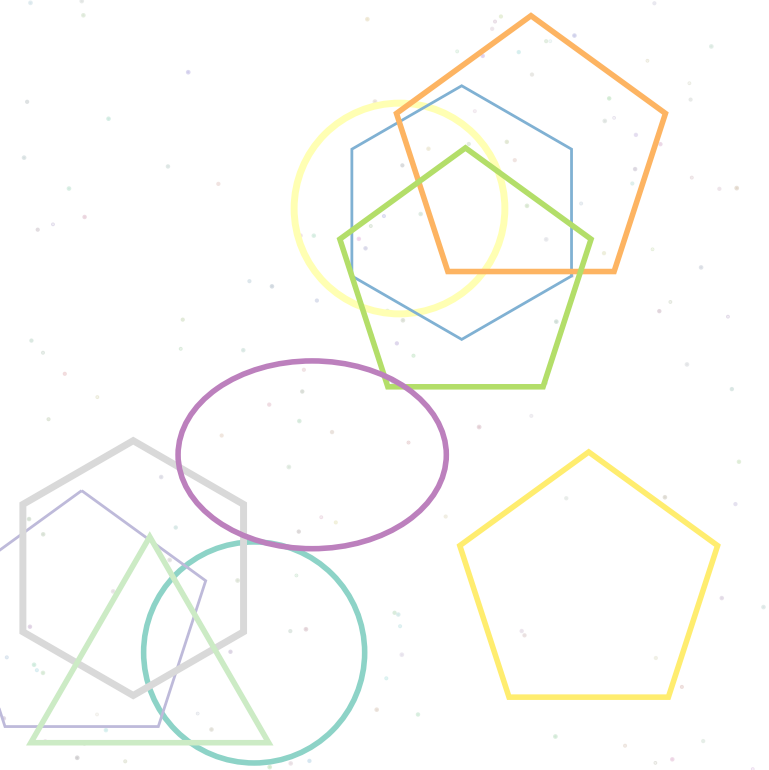[{"shape": "circle", "thickness": 2, "radius": 0.72, "center": [0.33, 0.153]}, {"shape": "circle", "thickness": 2.5, "radius": 0.68, "center": [0.519, 0.729]}, {"shape": "pentagon", "thickness": 1, "radius": 0.85, "center": [0.106, 0.193]}, {"shape": "hexagon", "thickness": 1, "radius": 0.82, "center": [0.6, 0.724]}, {"shape": "pentagon", "thickness": 2, "radius": 0.92, "center": [0.69, 0.796]}, {"shape": "pentagon", "thickness": 2, "radius": 0.86, "center": [0.604, 0.636]}, {"shape": "hexagon", "thickness": 2.5, "radius": 0.83, "center": [0.173, 0.262]}, {"shape": "oval", "thickness": 2, "radius": 0.87, "center": [0.405, 0.409]}, {"shape": "triangle", "thickness": 2, "radius": 0.89, "center": [0.194, 0.125]}, {"shape": "pentagon", "thickness": 2, "radius": 0.88, "center": [0.765, 0.237]}]